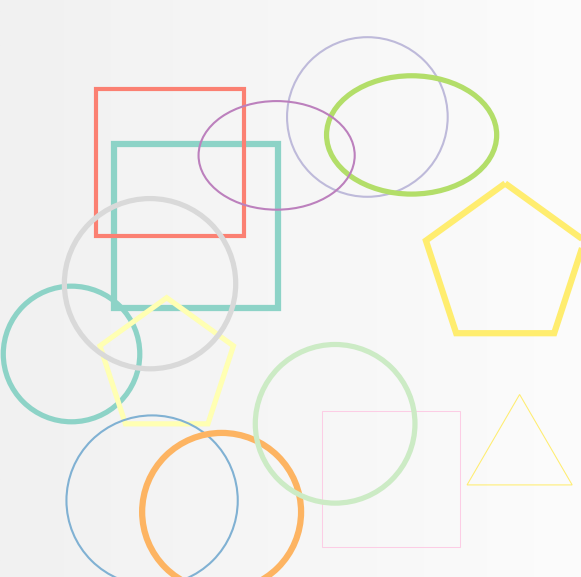[{"shape": "square", "thickness": 3, "radius": 0.71, "center": [0.337, 0.608]}, {"shape": "circle", "thickness": 2.5, "radius": 0.59, "center": [0.123, 0.386]}, {"shape": "pentagon", "thickness": 2.5, "radius": 0.6, "center": [0.287, 0.363]}, {"shape": "circle", "thickness": 1, "radius": 0.69, "center": [0.632, 0.797]}, {"shape": "square", "thickness": 2, "radius": 0.64, "center": [0.292, 0.717]}, {"shape": "circle", "thickness": 1, "radius": 0.74, "center": [0.262, 0.132]}, {"shape": "circle", "thickness": 3, "radius": 0.68, "center": [0.381, 0.113]}, {"shape": "oval", "thickness": 2.5, "radius": 0.73, "center": [0.708, 0.766]}, {"shape": "square", "thickness": 0.5, "radius": 0.59, "center": [0.672, 0.17]}, {"shape": "circle", "thickness": 2.5, "radius": 0.74, "center": [0.258, 0.508]}, {"shape": "oval", "thickness": 1, "radius": 0.67, "center": [0.476, 0.73]}, {"shape": "circle", "thickness": 2.5, "radius": 0.69, "center": [0.577, 0.265]}, {"shape": "pentagon", "thickness": 3, "radius": 0.72, "center": [0.869, 0.538]}, {"shape": "triangle", "thickness": 0.5, "radius": 0.52, "center": [0.894, 0.212]}]